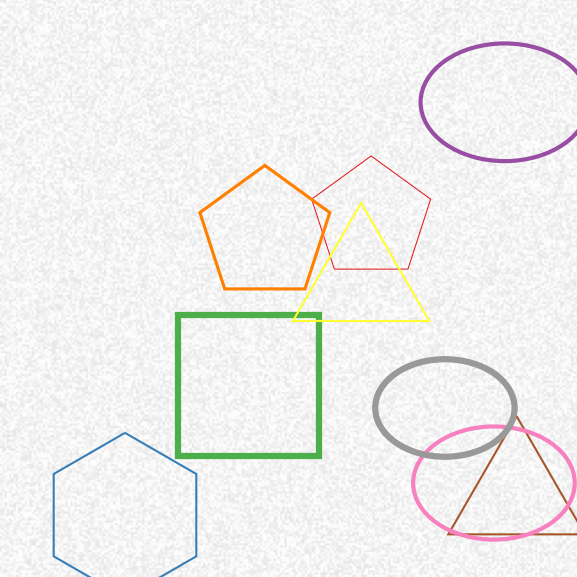[{"shape": "pentagon", "thickness": 0.5, "radius": 0.54, "center": [0.643, 0.621]}, {"shape": "hexagon", "thickness": 1, "radius": 0.71, "center": [0.216, 0.107]}, {"shape": "square", "thickness": 3, "radius": 0.61, "center": [0.43, 0.332]}, {"shape": "oval", "thickness": 2, "radius": 0.73, "center": [0.874, 0.822]}, {"shape": "pentagon", "thickness": 1.5, "radius": 0.59, "center": [0.459, 0.594]}, {"shape": "triangle", "thickness": 1, "radius": 0.68, "center": [0.625, 0.511]}, {"shape": "triangle", "thickness": 1, "radius": 0.68, "center": [0.895, 0.142]}, {"shape": "oval", "thickness": 2, "radius": 0.7, "center": [0.855, 0.163]}, {"shape": "oval", "thickness": 3, "radius": 0.6, "center": [0.77, 0.293]}]